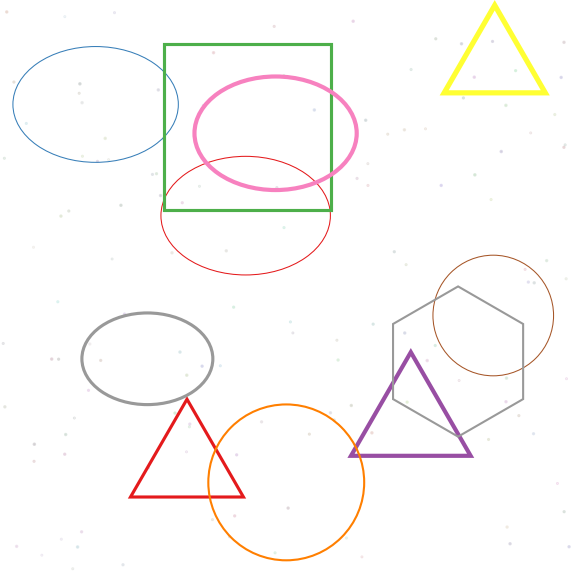[{"shape": "oval", "thickness": 0.5, "radius": 0.73, "center": [0.425, 0.626]}, {"shape": "triangle", "thickness": 1.5, "radius": 0.56, "center": [0.324, 0.195]}, {"shape": "oval", "thickness": 0.5, "radius": 0.72, "center": [0.166, 0.818]}, {"shape": "square", "thickness": 1.5, "radius": 0.72, "center": [0.429, 0.779]}, {"shape": "triangle", "thickness": 2, "radius": 0.6, "center": [0.711, 0.27]}, {"shape": "circle", "thickness": 1, "radius": 0.67, "center": [0.496, 0.164]}, {"shape": "triangle", "thickness": 2.5, "radius": 0.51, "center": [0.857, 0.889]}, {"shape": "circle", "thickness": 0.5, "radius": 0.52, "center": [0.854, 0.453]}, {"shape": "oval", "thickness": 2, "radius": 0.7, "center": [0.477, 0.768]}, {"shape": "oval", "thickness": 1.5, "radius": 0.57, "center": [0.255, 0.378]}, {"shape": "hexagon", "thickness": 1, "radius": 0.65, "center": [0.793, 0.373]}]